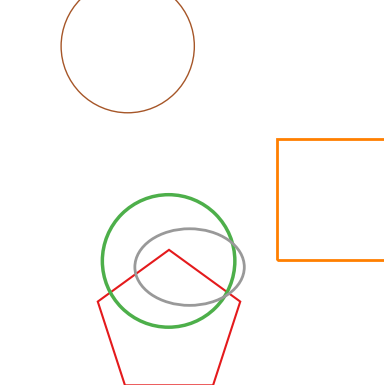[{"shape": "pentagon", "thickness": 1.5, "radius": 0.97, "center": [0.439, 0.157]}, {"shape": "circle", "thickness": 2.5, "radius": 0.86, "center": [0.438, 0.322]}, {"shape": "square", "thickness": 2, "radius": 0.79, "center": [0.877, 0.482]}, {"shape": "circle", "thickness": 1, "radius": 0.87, "center": [0.332, 0.88]}, {"shape": "oval", "thickness": 2, "radius": 0.71, "center": [0.492, 0.306]}]